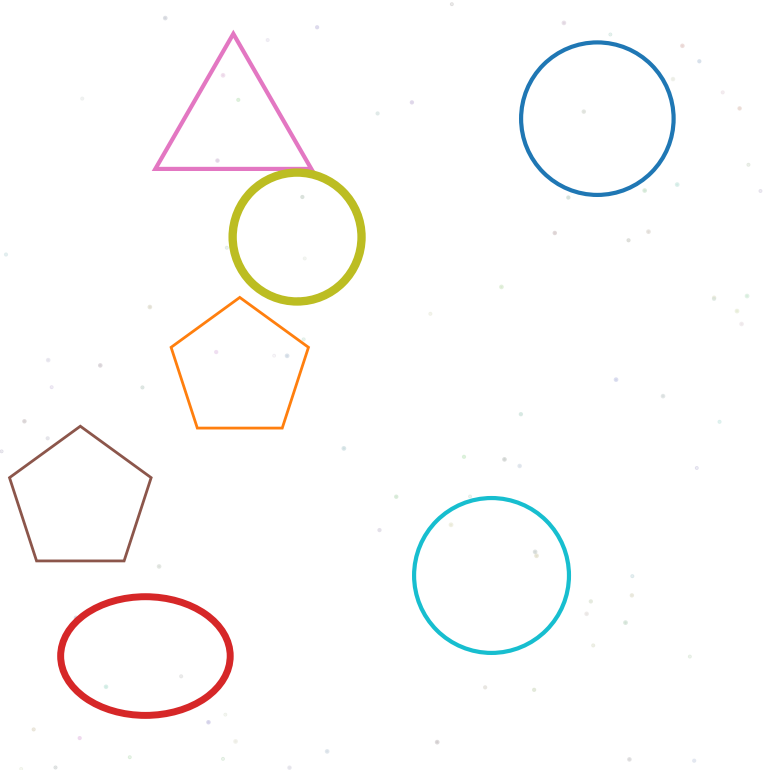[{"shape": "circle", "thickness": 1.5, "radius": 0.5, "center": [0.776, 0.846]}, {"shape": "pentagon", "thickness": 1, "radius": 0.47, "center": [0.311, 0.52]}, {"shape": "oval", "thickness": 2.5, "radius": 0.55, "center": [0.189, 0.148]}, {"shape": "pentagon", "thickness": 1, "radius": 0.48, "center": [0.104, 0.35]}, {"shape": "triangle", "thickness": 1.5, "radius": 0.58, "center": [0.303, 0.839]}, {"shape": "circle", "thickness": 3, "radius": 0.42, "center": [0.386, 0.692]}, {"shape": "circle", "thickness": 1.5, "radius": 0.5, "center": [0.638, 0.253]}]